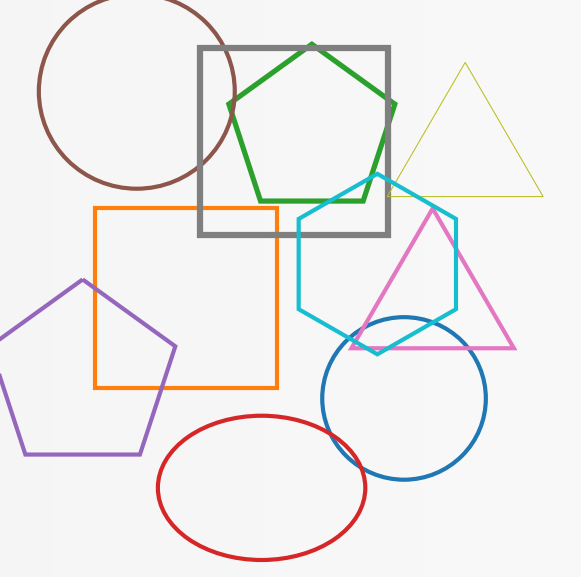[{"shape": "circle", "thickness": 2, "radius": 0.7, "center": [0.695, 0.309]}, {"shape": "square", "thickness": 2, "radius": 0.78, "center": [0.32, 0.483]}, {"shape": "pentagon", "thickness": 2.5, "radius": 0.75, "center": [0.537, 0.772]}, {"shape": "oval", "thickness": 2, "radius": 0.89, "center": [0.45, 0.154]}, {"shape": "pentagon", "thickness": 2, "radius": 0.84, "center": [0.142, 0.348]}, {"shape": "circle", "thickness": 2, "radius": 0.84, "center": [0.235, 0.841]}, {"shape": "triangle", "thickness": 2, "radius": 0.81, "center": [0.744, 0.477]}, {"shape": "square", "thickness": 3, "radius": 0.81, "center": [0.506, 0.755]}, {"shape": "triangle", "thickness": 0.5, "radius": 0.77, "center": [0.8, 0.736]}, {"shape": "hexagon", "thickness": 2, "radius": 0.78, "center": [0.649, 0.542]}]